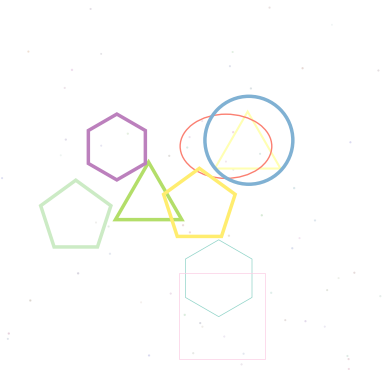[{"shape": "hexagon", "thickness": 0.5, "radius": 0.5, "center": [0.568, 0.277]}, {"shape": "triangle", "thickness": 1.5, "radius": 0.49, "center": [0.643, 0.612]}, {"shape": "oval", "thickness": 1, "radius": 0.6, "center": [0.587, 0.62]}, {"shape": "circle", "thickness": 2.5, "radius": 0.57, "center": [0.646, 0.636]}, {"shape": "triangle", "thickness": 2.5, "radius": 0.5, "center": [0.386, 0.479]}, {"shape": "square", "thickness": 0.5, "radius": 0.56, "center": [0.577, 0.178]}, {"shape": "hexagon", "thickness": 2.5, "radius": 0.43, "center": [0.304, 0.618]}, {"shape": "pentagon", "thickness": 2.5, "radius": 0.48, "center": [0.197, 0.436]}, {"shape": "pentagon", "thickness": 2.5, "radius": 0.49, "center": [0.518, 0.465]}]